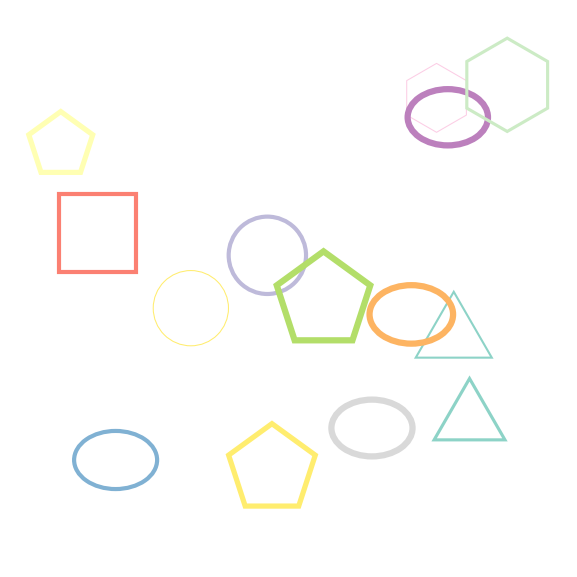[{"shape": "triangle", "thickness": 1.5, "radius": 0.35, "center": [0.813, 0.273]}, {"shape": "triangle", "thickness": 1, "radius": 0.38, "center": [0.786, 0.418]}, {"shape": "pentagon", "thickness": 2.5, "radius": 0.29, "center": [0.105, 0.748]}, {"shape": "circle", "thickness": 2, "radius": 0.33, "center": [0.463, 0.557]}, {"shape": "square", "thickness": 2, "radius": 0.33, "center": [0.169, 0.595]}, {"shape": "oval", "thickness": 2, "radius": 0.36, "center": [0.2, 0.203]}, {"shape": "oval", "thickness": 3, "radius": 0.36, "center": [0.712, 0.455]}, {"shape": "pentagon", "thickness": 3, "radius": 0.43, "center": [0.56, 0.479]}, {"shape": "hexagon", "thickness": 0.5, "radius": 0.3, "center": [0.756, 0.83]}, {"shape": "oval", "thickness": 3, "radius": 0.35, "center": [0.644, 0.258]}, {"shape": "oval", "thickness": 3, "radius": 0.35, "center": [0.775, 0.796]}, {"shape": "hexagon", "thickness": 1.5, "radius": 0.4, "center": [0.878, 0.852]}, {"shape": "pentagon", "thickness": 2.5, "radius": 0.39, "center": [0.471, 0.187]}, {"shape": "circle", "thickness": 0.5, "radius": 0.33, "center": [0.33, 0.465]}]